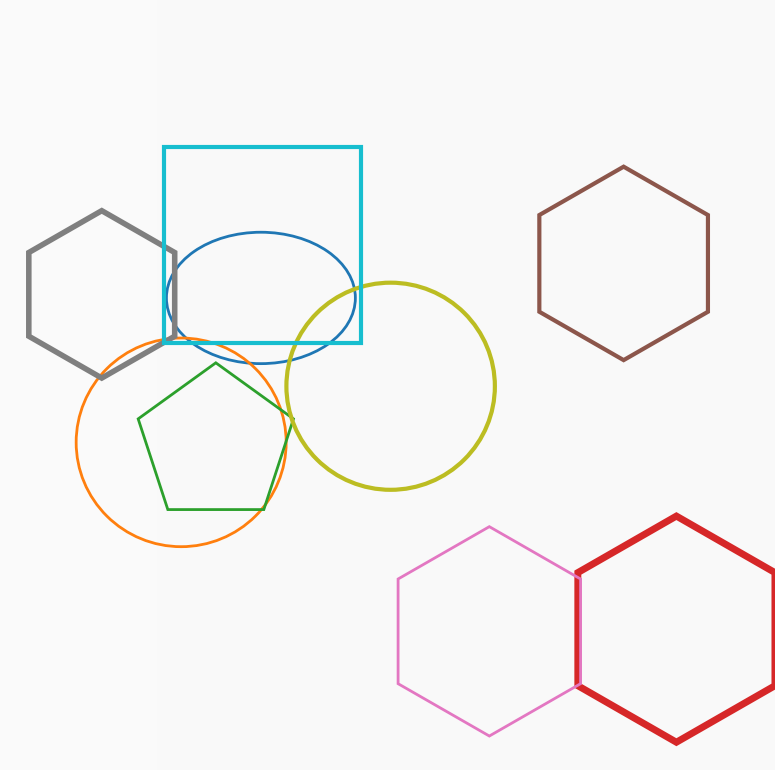[{"shape": "oval", "thickness": 1, "radius": 0.61, "center": [0.337, 0.613]}, {"shape": "circle", "thickness": 1, "radius": 0.68, "center": [0.234, 0.426]}, {"shape": "pentagon", "thickness": 1, "radius": 0.53, "center": [0.278, 0.423]}, {"shape": "hexagon", "thickness": 2.5, "radius": 0.73, "center": [0.873, 0.183]}, {"shape": "hexagon", "thickness": 1.5, "radius": 0.63, "center": [0.805, 0.658]}, {"shape": "hexagon", "thickness": 1, "radius": 0.68, "center": [0.631, 0.18]}, {"shape": "hexagon", "thickness": 2, "radius": 0.54, "center": [0.131, 0.618]}, {"shape": "circle", "thickness": 1.5, "radius": 0.67, "center": [0.504, 0.498]}, {"shape": "square", "thickness": 1.5, "radius": 0.64, "center": [0.338, 0.682]}]